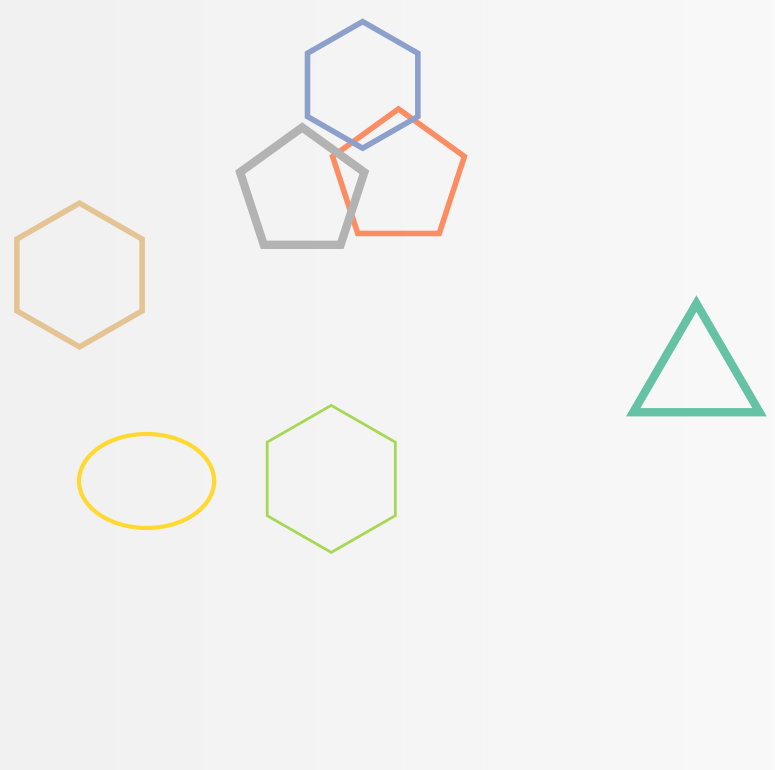[{"shape": "triangle", "thickness": 3, "radius": 0.47, "center": [0.899, 0.512]}, {"shape": "pentagon", "thickness": 2, "radius": 0.45, "center": [0.514, 0.769]}, {"shape": "hexagon", "thickness": 2, "radius": 0.41, "center": [0.468, 0.89]}, {"shape": "hexagon", "thickness": 1, "radius": 0.48, "center": [0.427, 0.378]}, {"shape": "oval", "thickness": 1.5, "radius": 0.44, "center": [0.189, 0.375]}, {"shape": "hexagon", "thickness": 2, "radius": 0.47, "center": [0.103, 0.643]}, {"shape": "pentagon", "thickness": 3, "radius": 0.42, "center": [0.39, 0.75]}]